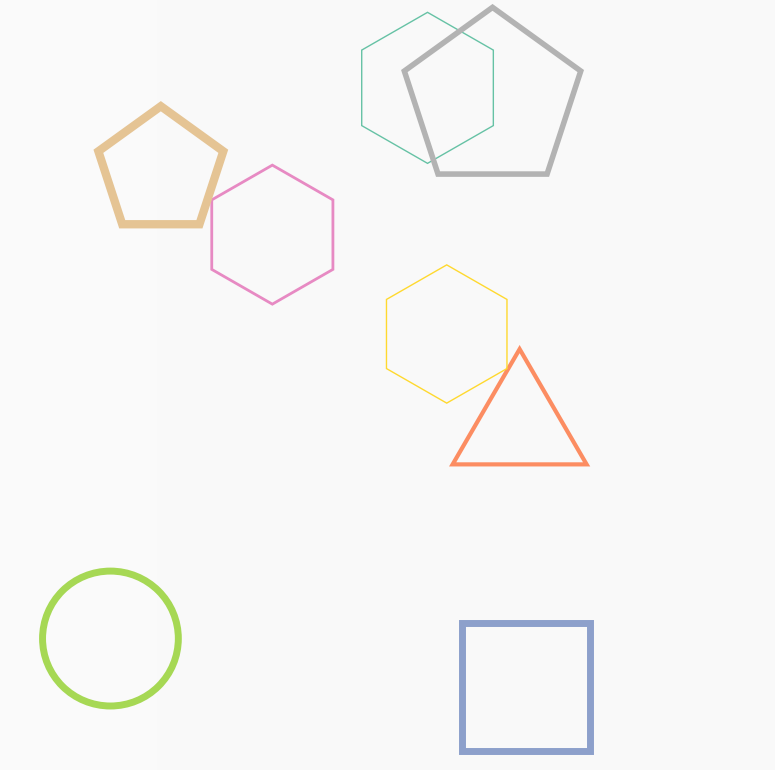[{"shape": "hexagon", "thickness": 0.5, "radius": 0.49, "center": [0.552, 0.886]}, {"shape": "triangle", "thickness": 1.5, "radius": 0.5, "center": [0.67, 0.447]}, {"shape": "square", "thickness": 2.5, "radius": 0.41, "center": [0.679, 0.107]}, {"shape": "hexagon", "thickness": 1, "radius": 0.45, "center": [0.351, 0.695]}, {"shape": "circle", "thickness": 2.5, "radius": 0.44, "center": [0.143, 0.171]}, {"shape": "hexagon", "thickness": 0.5, "radius": 0.45, "center": [0.576, 0.566]}, {"shape": "pentagon", "thickness": 3, "radius": 0.42, "center": [0.208, 0.777]}, {"shape": "pentagon", "thickness": 2, "radius": 0.6, "center": [0.636, 0.871]}]